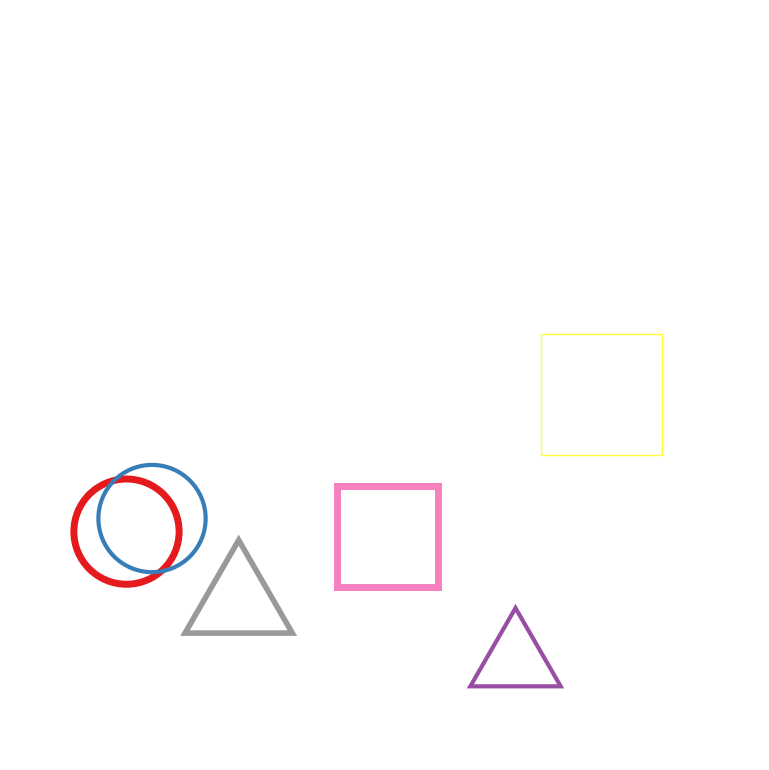[{"shape": "circle", "thickness": 2.5, "radius": 0.34, "center": [0.164, 0.31]}, {"shape": "circle", "thickness": 1.5, "radius": 0.35, "center": [0.197, 0.327]}, {"shape": "triangle", "thickness": 1.5, "radius": 0.34, "center": [0.669, 0.143]}, {"shape": "square", "thickness": 0.5, "radius": 0.39, "center": [0.781, 0.488]}, {"shape": "square", "thickness": 2.5, "radius": 0.33, "center": [0.503, 0.303]}, {"shape": "triangle", "thickness": 2, "radius": 0.4, "center": [0.31, 0.218]}]